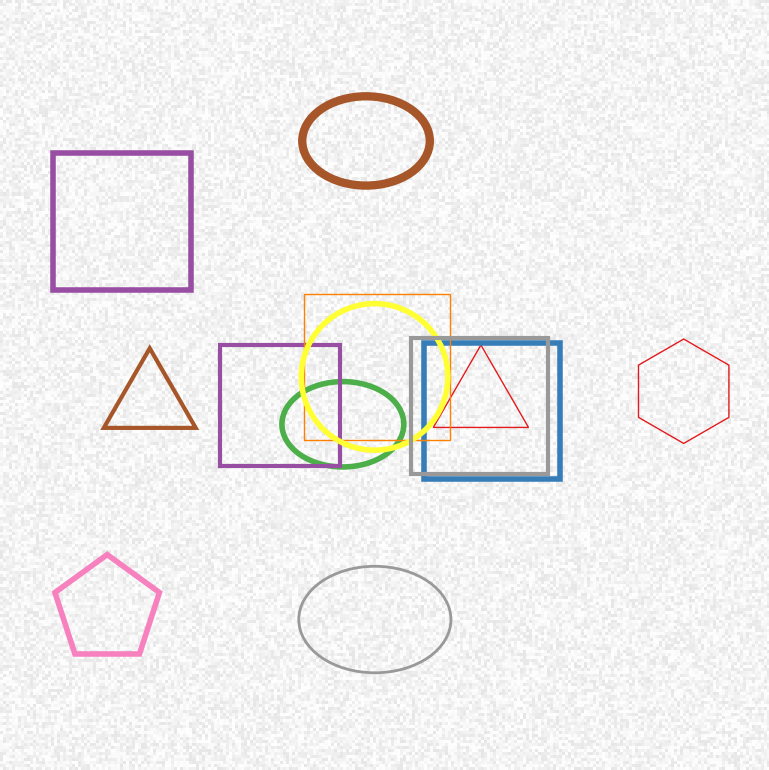[{"shape": "hexagon", "thickness": 0.5, "radius": 0.34, "center": [0.888, 0.492]}, {"shape": "triangle", "thickness": 0.5, "radius": 0.36, "center": [0.625, 0.481]}, {"shape": "square", "thickness": 2, "radius": 0.44, "center": [0.639, 0.466]}, {"shape": "oval", "thickness": 2, "radius": 0.4, "center": [0.445, 0.449]}, {"shape": "square", "thickness": 2, "radius": 0.45, "center": [0.158, 0.712]}, {"shape": "square", "thickness": 1.5, "radius": 0.39, "center": [0.364, 0.474]}, {"shape": "square", "thickness": 0.5, "radius": 0.48, "center": [0.49, 0.524]}, {"shape": "circle", "thickness": 2, "radius": 0.48, "center": [0.486, 0.511]}, {"shape": "oval", "thickness": 3, "radius": 0.41, "center": [0.475, 0.817]}, {"shape": "triangle", "thickness": 1.5, "radius": 0.34, "center": [0.194, 0.479]}, {"shape": "pentagon", "thickness": 2, "radius": 0.36, "center": [0.139, 0.208]}, {"shape": "oval", "thickness": 1, "radius": 0.49, "center": [0.487, 0.195]}, {"shape": "square", "thickness": 1.5, "radius": 0.44, "center": [0.623, 0.473]}]